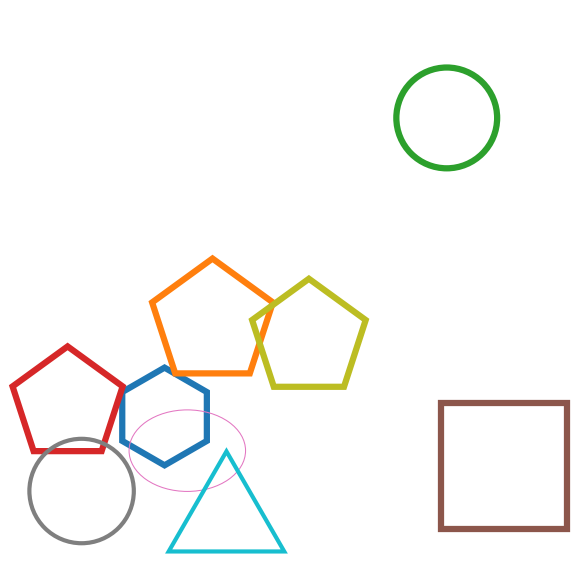[{"shape": "hexagon", "thickness": 3, "radius": 0.42, "center": [0.285, 0.278]}, {"shape": "pentagon", "thickness": 3, "radius": 0.55, "center": [0.368, 0.441]}, {"shape": "circle", "thickness": 3, "radius": 0.44, "center": [0.774, 0.795]}, {"shape": "pentagon", "thickness": 3, "radius": 0.5, "center": [0.117, 0.299]}, {"shape": "square", "thickness": 3, "radius": 0.55, "center": [0.872, 0.192]}, {"shape": "oval", "thickness": 0.5, "radius": 0.5, "center": [0.324, 0.219]}, {"shape": "circle", "thickness": 2, "radius": 0.45, "center": [0.141, 0.149]}, {"shape": "pentagon", "thickness": 3, "radius": 0.52, "center": [0.535, 0.413]}, {"shape": "triangle", "thickness": 2, "radius": 0.58, "center": [0.392, 0.102]}]